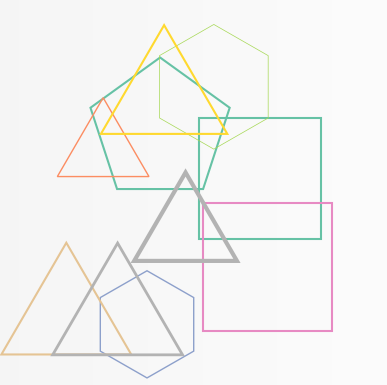[{"shape": "pentagon", "thickness": 1.5, "radius": 0.94, "center": [0.413, 0.662]}, {"shape": "square", "thickness": 1.5, "radius": 0.79, "center": [0.671, 0.536]}, {"shape": "triangle", "thickness": 1, "radius": 0.68, "center": [0.266, 0.61]}, {"shape": "hexagon", "thickness": 1, "radius": 0.7, "center": [0.379, 0.158]}, {"shape": "square", "thickness": 1.5, "radius": 0.83, "center": [0.69, 0.307]}, {"shape": "hexagon", "thickness": 0.5, "radius": 0.81, "center": [0.552, 0.775]}, {"shape": "triangle", "thickness": 1.5, "radius": 0.94, "center": [0.423, 0.746]}, {"shape": "triangle", "thickness": 1.5, "radius": 0.97, "center": [0.171, 0.176]}, {"shape": "triangle", "thickness": 3, "radius": 0.77, "center": [0.479, 0.399]}, {"shape": "triangle", "thickness": 2, "radius": 0.97, "center": [0.304, 0.175]}]